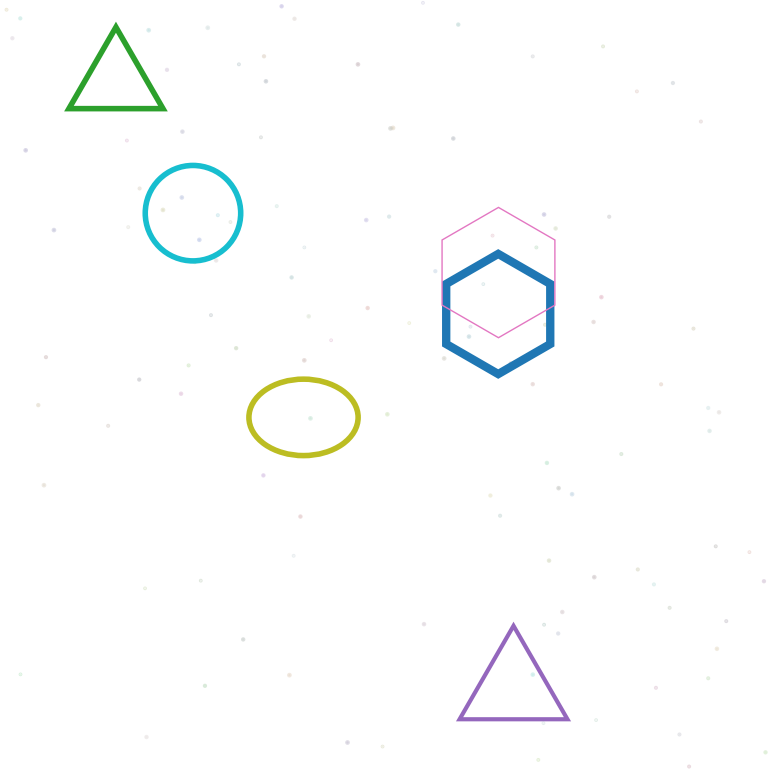[{"shape": "hexagon", "thickness": 3, "radius": 0.39, "center": [0.647, 0.592]}, {"shape": "triangle", "thickness": 2, "radius": 0.35, "center": [0.151, 0.894]}, {"shape": "triangle", "thickness": 1.5, "radius": 0.4, "center": [0.667, 0.106]}, {"shape": "hexagon", "thickness": 0.5, "radius": 0.42, "center": [0.647, 0.646]}, {"shape": "oval", "thickness": 2, "radius": 0.35, "center": [0.394, 0.458]}, {"shape": "circle", "thickness": 2, "radius": 0.31, "center": [0.251, 0.723]}]